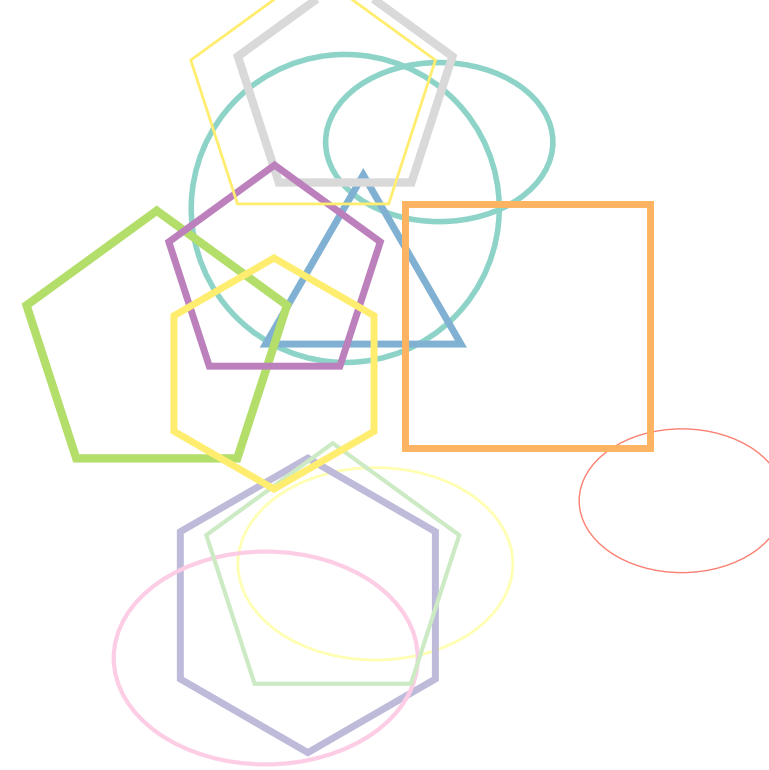[{"shape": "circle", "thickness": 2, "radius": 1.0, "center": [0.448, 0.729]}, {"shape": "oval", "thickness": 2, "radius": 0.74, "center": [0.57, 0.815]}, {"shape": "oval", "thickness": 1, "radius": 0.89, "center": [0.487, 0.268]}, {"shape": "hexagon", "thickness": 2.5, "radius": 0.96, "center": [0.4, 0.214]}, {"shape": "oval", "thickness": 0.5, "radius": 0.67, "center": [0.886, 0.35]}, {"shape": "triangle", "thickness": 2.5, "radius": 0.73, "center": [0.472, 0.626]}, {"shape": "square", "thickness": 2.5, "radius": 0.79, "center": [0.685, 0.576]}, {"shape": "pentagon", "thickness": 3, "radius": 0.89, "center": [0.204, 0.549]}, {"shape": "oval", "thickness": 1.5, "radius": 0.99, "center": [0.345, 0.145]}, {"shape": "pentagon", "thickness": 3, "radius": 0.73, "center": [0.448, 0.882]}, {"shape": "pentagon", "thickness": 2.5, "radius": 0.72, "center": [0.357, 0.641]}, {"shape": "pentagon", "thickness": 1.5, "radius": 0.86, "center": [0.432, 0.252]}, {"shape": "hexagon", "thickness": 2.5, "radius": 0.75, "center": [0.356, 0.515]}, {"shape": "pentagon", "thickness": 1, "radius": 0.84, "center": [0.407, 0.87]}]